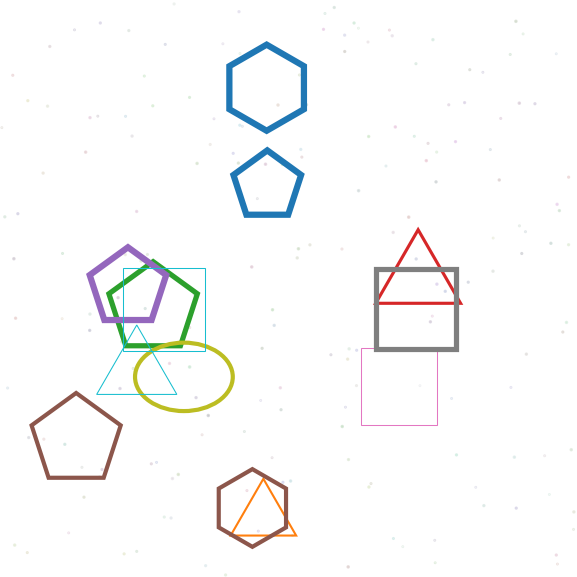[{"shape": "pentagon", "thickness": 3, "radius": 0.31, "center": [0.463, 0.677]}, {"shape": "hexagon", "thickness": 3, "radius": 0.37, "center": [0.462, 0.847]}, {"shape": "triangle", "thickness": 1, "radius": 0.33, "center": [0.456, 0.105]}, {"shape": "pentagon", "thickness": 2.5, "radius": 0.4, "center": [0.265, 0.466]}, {"shape": "triangle", "thickness": 1.5, "radius": 0.42, "center": [0.724, 0.516]}, {"shape": "pentagon", "thickness": 3, "radius": 0.35, "center": [0.222, 0.501]}, {"shape": "pentagon", "thickness": 2, "radius": 0.41, "center": [0.132, 0.237]}, {"shape": "hexagon", "thickness": 2, "radius": 0.34, "center": [0.437, 0.12]}, {"shape": "square", "thickness": 0.5, "radius": 0.33, "center": [0.691, 0.33]}, {"shape": "square", "thickness": 2.5, "radius": 0.34, "center": [0.721, 0.464]}, {"shape": "oval", "thickness": 2, "radius": 0.42, "center": [0.318, 0.347]}, {"shape": "square", "thickness": 0.5, "radius": 0.36, "center": [0.284, 0.464]}, {"shape": "triangle", "thickness": 0.5, "radius": 0.4, "center": [0.237, 0.356]}]